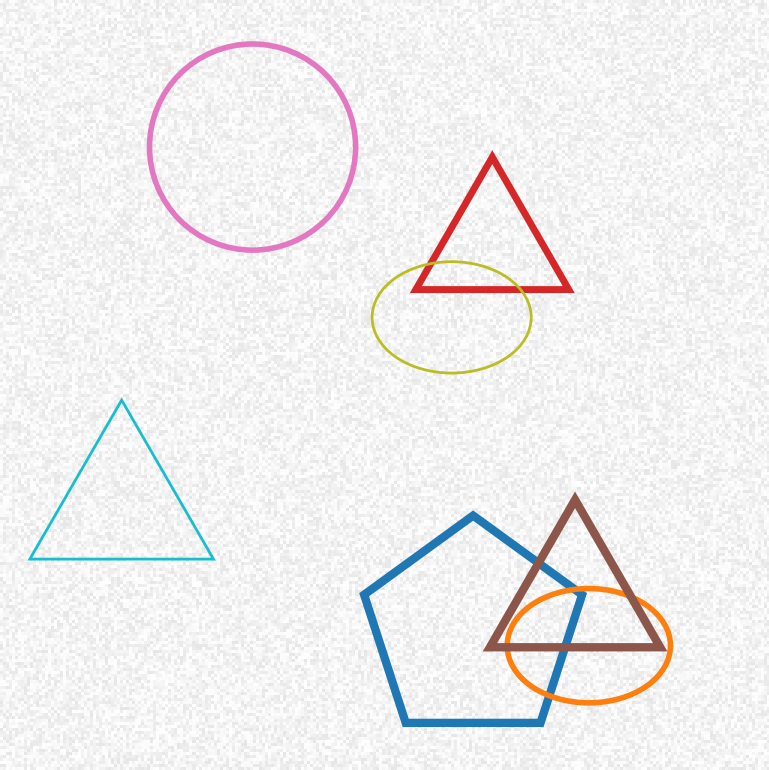[{"shape": "pentagon", "thickness": 3, "radius": 0.74, "center": [0.614, 0.182]}, {"shape": "oval", "thickness": 2, "radius": 0.53, "center": [0.765, 0.161]}, {"shape": "triangle", "thickness": 2.5, "radius": 0.57, "center": [0.639, 0.681]}, {"shape": "triangle", "thickness": 3, "radius": 0.64, "center": [0.747, 0.223]}, {"shape": "circle", "thickness": 2, "radius": 0.67, "center": [0.328, 0.809]}, {"shape": "oval", "thickness": 1, "radius": 0.52, "center": [0.587, 0.588]}, {"shape": "triangle", "thickness": 1, "radius": 0.69, "center": [0.158, 0.343]}]